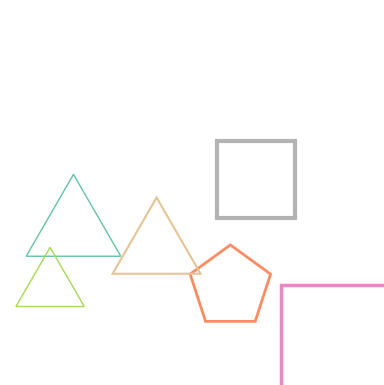[{"shape": "triangle", "thickness": 1, "radius": 0.71, "center": [0.191, 0.405]}, {"shape": "pentagon", "thickness": 2, "radius": 0.55, "center": [0.598, 0.254]}, {"shape": "square", "thickness": 2.5, "radius": 0.73, "center": [0.876, 0.114]}, {"shape": "triangle", "thickness": 1, "radius": 0.51, "center": [0.13, 0.255]}, {"shape": "triangle", "thickness": 1.5, "radius": 0.66, "center": [0.407, 0.355]}, {"shape": "square", "thickness": 3, "radius": 0.5, "center": [0.666, 0.533]}]